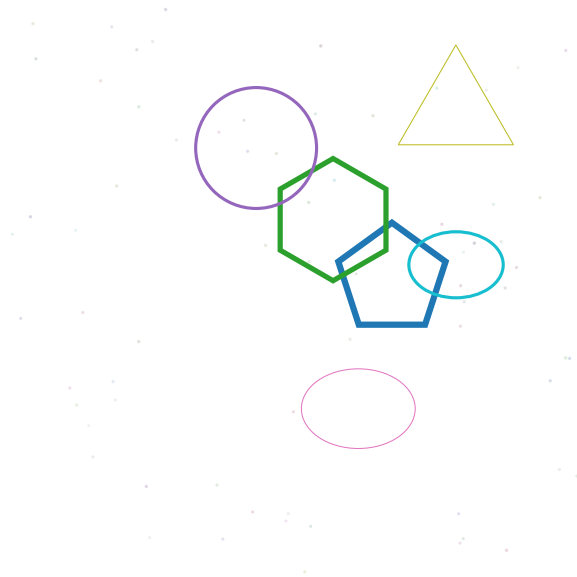[{"shape": "pentagon", "thickness": 3, "radius": 0.49, "center": [0.679, 0.516]}, {"shape": "hexagon", "thickness": 2.5, "radius": 0.53, "center": [0.577, 0.619]}, {"shape": "circle", "thickness": 1.5, "radius": 0.52, "center": [0.443, 0.743]}, {"shape": "oval", "thickness": 0.5, "radius": 0.49, "center": [0.62, 0.291]}, {"shape": "triangle", "thickness": 0.5, "radius": 0.58, "center": [0.789, 0.806]}, {"shape": "oval", "thickness": 1.5, "radius": 0.41, "center": [0.79, 0.541]}]